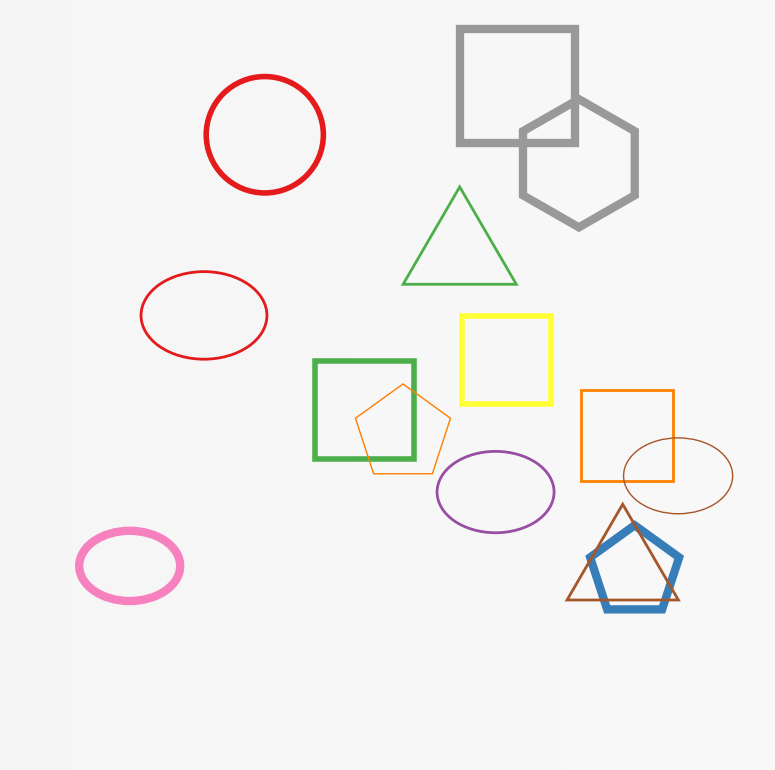[{"shape": "circle", "thickness": 2, "radius": 0.38, "center": [0.342, 0.825]}, {"shape": "oval", "thickness": 1, "radius": 0.41, "center": [0.263, 0.59]}, {"shape": "pentagon", "thickness": 3, "radius": 0.3, "center": [0.819, 0.257]}, {"shape": "triangle", "thickness": 1, "radius": 0.42, "center": [0.593, 0.673]}, {"shape": "square", "thickness": 2, "radius": 0.32, "center": [0.47, 0.467]}, {"shape": "oval", "thickness": 1, "radius": 0.38, "center": [0.639, 0.361]}, {"shape": "square", "thickness": 1, "radius": 0.3, "center": [0.809, 0.435]}, {"shape": "pentagon", "thickness": 0.5, "radius": 0.32, "center": [0.52, 0.437]}, {"shape": "square", "thickness": 2, "radius": 0.29, "center": [0.654, 0.533]}, {"shape": "oval", "thickness": 0.5, "radius": 0.35, "center": [0.875, 0.382]}, {"shape": "triangle", "thickness": 1, "radius": 0.41, "center": [0.803, 0.262]}, {"shape": "oval", "thickness": 3, "radius": 0.33, "center": [0.167, 0.265]}, {"shape": "hexagon", "thickness": 3, "radius": 0.42, "center": [0.747, 0.788]}, {"shape": "square", "thickness": 3, "radius": 0.37, "center": [0.668, 0.889]}]